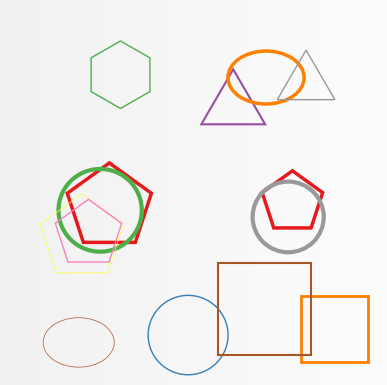[{"shape": "pentagon", "thickness": 2.5, "radius": 0.41, "center": [0.755, 0.474]}, {"shape": "pentagon", "thickness": 2.5, "radius": 0.57, "center": [0.282, 0.463]}, {"shape": "circle", "thickness": 1, "radius": 0.52, "center": [0.485, 0.13]}, {"shape": "hexagon", "thickness": 1, "radius": 0.44, "center": [0.311, 0.806]}, {"shape": "circle", "thickness": 3, "radius": 0.54, "center": [0.258, 0.454]}, {"shape": "triangle", "thickness": 1.5, "radius": 0.48, "center": [0.602, 0.725]}, {"shape": "oval", "thickness": 2.5, "radius": 0.49, "center": [0.687, 0.799]}, {"shape": "square", "thickness": 2, "radius": 0.43, "center": [0.863, 0.146]}, {"shape": "pentagon", "thickness": 0.5, "radius": 0.57, "center": [0.211, 0.383]}, {"shape": "square", "thickness": 1.5, "radius": 0.6, "center": [0.683, 0.197]}, {"shape": "oval", "thickness": 0.5, "radius": 0.46, "center": [0.203, 0.111]}, {"shape": "pentagon", "thickness": 1, "radius": 0.45, "center": [0.228, 0.392]}, {"shape": "triangle", "thickness": 1, "radius": 0.43, "center": [0.79, 0.784]}, {"shape": "circle", "thickness": 3, "radius": 0.46, "center": [0.744, 0.437]}]